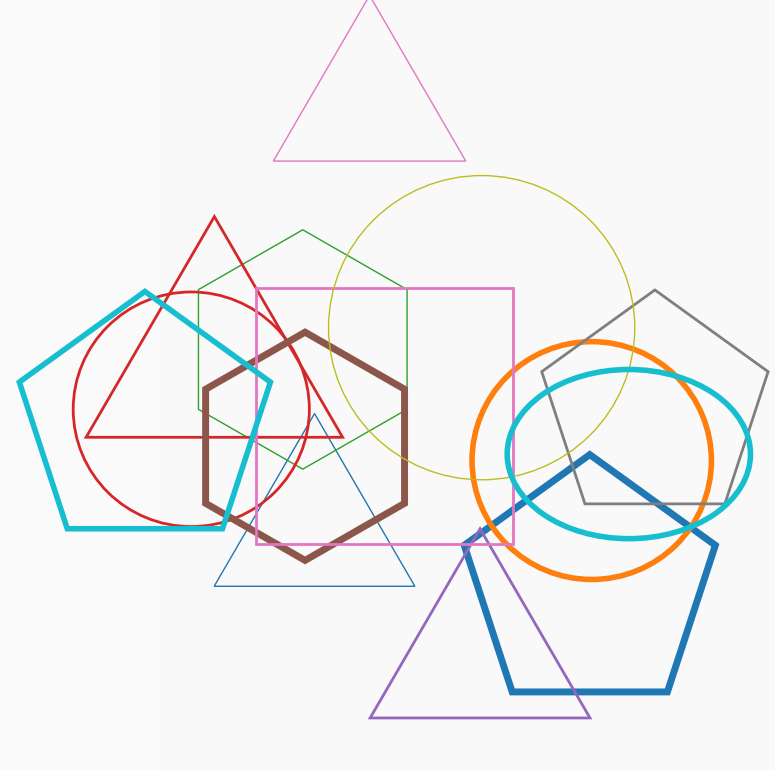[{"shape": "triangle", "thickness": 0.5, "radius": 0.75, "center": [0.406, 0.313]}, {"shape": "pentagon", "thickness": 2.5, "radius": 0.85, "center": [0.761, 0.239]}, {"shape": "circle", "thickness": 2, "radius": 0.77, "center": [0.764, 0.402]}, {"shape": "hexagon", "thickness": 0.5, "radius": 0.78, "center": [0.391, 0.546]}, {"shape": "triangle", "thickness": 1, "radius": 0.96, "center": [0.277, 0.528]}, {"shape": "circle", "thickness": 1, "radius": 0.76, "center": [0.247, 0.468]}, {"shape": "triangle", "thickness": 1, "radius": 0.82, "center": [0.619, 0.149]}, {"shape": "hexagon", "thickness": 2.5, "radius": 0.74, "center": [0.394, 0.42]}, {"shape": "triangle", "thickness": 0.5, "radius": 0.72, "center": [0.477, 0.863]}, {"shape": "square", "thickness": 1, "radius": 0.83, "center": [0.496, 0.46]}, {"shape": "pentagon", "thickness": 1, "radius": 0.77, "center": [0.845, 0.47]}, {"shape": "circle", "thickness": 0.5, "radius": 0.99, "center": [0.621, 0.574]}, {"shape": "oval", "thickness": 2, "radius": 0.78, "center": [0.811, 0.41]}, {"shape": "pentagon", "thickness": 2, "radius": 0.85, "center": [0.187, 0.451]}]